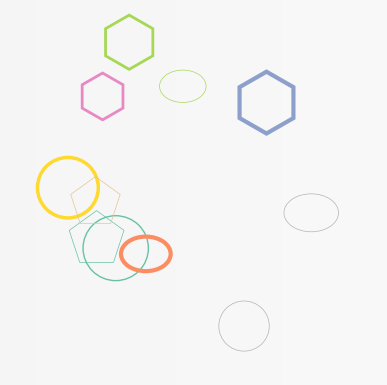[{"shape": "circle", "thickness": 1, "radius": 0.42, "center": [0.299, 0.355]}, {"shape": "pentagon", "thickness": 0.5, "radius": 0.37, "center": [0.249, 0.379]}, {"shape": "oval", "thickness": 3, "radius": 0.32, "center": [0.376, 0.341]}, {"shape": "hexagon", "thickness": 3, "radius": 0.4, "center": [0.688, 0.733]}, {"shape": "hexagon", "thickness": 2, "radius": 0.3, "center": [0.265, 0.75]}, {"shape": "oval", "thickness": 0.5, "radius": 0.3, "center": [0.472, 0.776]}, {"shape": "hexagon", "thickness": 2, "radius": 0.35, "center": [0.333, 0.89]}, {"shape": "circle", "thickness": 2.5, "radius": 0.39, "center": [0.175, 0.513]}, {"shape": "pentagon", "thickness": 0.5, "radius": 0.34, "center": [0.246, 0.474]}, {"shape": "circle", "thickness": 0.5, "radius": 0.33, "center": [0.63, 0.153]}, {"shape": "oval", "thickness": 0.5, "radius": 0.35, "center": [0.803, 0.447]}]